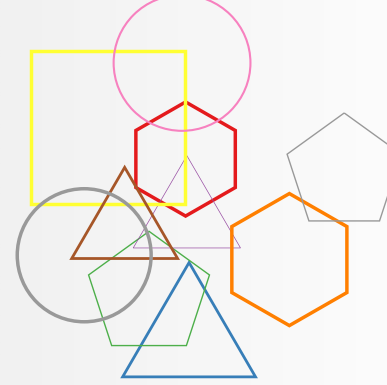[{"shape": "hexagon", "thickness": 2.5, "radius": 0.74, "center": [0.479, 0.587]}, {"shape": "triangle", "thickness": 2, "radius": 0.99, "center": [0.488, 0.12]}, {"shape": "pentagon", "thickness": 1, "radius": 0.82, "center": [0.385, 0.235]}, {"shape": "triangle", "thickness": 0.5, "radius": 0.8, "center": [0.482, 0.436]}, {"shape": "hexagon", "thickness": 2.5, "radius": 0.86, "center": [0.747, 0.326]}, {"shape": "square", "thickness": 2.5, "radius": 0.99, "center": [0.278, 0.67]}, {"shape": "triangle", "thickness": 2, "radius": 0.79, "center": [0.322, 0.407]}, {"shape": "circle", "thickness": 1.5, "radius": 0.88, "center": [0.47, 0.837]}, {"shape": "pentagon", "thickness": 1, "radius": 0.78, "center": [0.888, 0.552]}, {"shape": "circle", "thickness": 2.5, "radius": 0.86, "center": [0.217, 0.337]}]